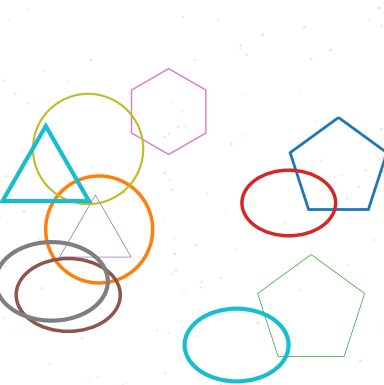[{"shape": "pentagon", "thickness": 2, "radius": 0.66, "center": [0.879, 0.563]}, {"shape": "circle", "thickness": 2.5, "radius": 0.69, "center": [0.258, 0.404]}, {"shape": "pentagon", "thickness": 0.5, "radius": 0.73, "center": [0.808, 0.193]}, {"shape": "oval", "thickness": 2.5, "radius": 0.61, "center": [0.75, 0.473]}, {"shape": "triangle", "thickness": 0.5, "radius": 0.54, "center": [0.248, 0.386]}, {"shape": "oval", "thickness": 2.5, "radius": 0.68, "center": [0.177, 0.234]}, {"shape": "hexagon", "thickness": 1, "radius": 0.56, "center": [0.438, 0.71]}, {"shape": "oval", "thickness": 3, "radius": 0.73, "center": [0.134, 0.269]}, {"shape": "circle", "thickness": 1.5, "radius": 0.72, "center": [0.229, 0.613]}, {"shape": "triangle", "thickness": 3, "radius": 0.65, "center": [0.119, 0.543]}, {"shape": "oval", "thickness": 3, "radius": 0.67, "center": [0.615, 0.104]}]